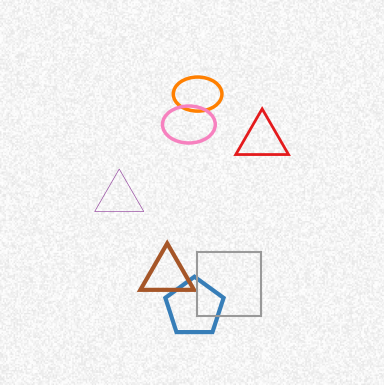[{"shape": "triangle", "thickness": 2, "radius": 0.4, "center": [0.681, 0.638]}, {"shape": "pentagon", "thickness": 3, "radius": 0.4, "center": [0.505, 0.202]}, {"shape": "triangle", "thickness": 0.5, "radius": 0.37, "center": [0.31, 0.487]}, {"shape": "oval", "thickness": 2.5, "radius": 0.32, "center": [0.513, 0.756]}, {"shape": "triangle", "thickness": 3, "radius": 0.4, "center": [0.434, 0.287]}, {"shape": "oval", "thickness": 2.5, "radius": 0.34, "center": [0.491, 0.677]}, {"shape": "square", "thickness": 1.5, "radius": 0.41, "center": [0.595, 0.262]}]